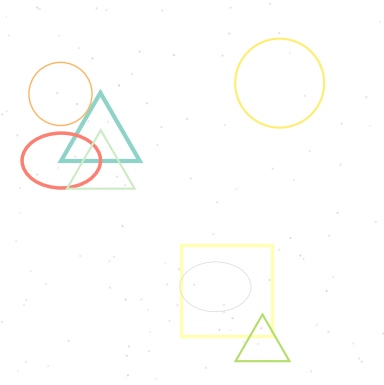[{"shape": "triangle", "thickness": 3, "radius": 0.59, "center": [0.261, 0.641]}, {"shape": "square", "thickness": 2.5, "radius": 0.59, "center": [0.588, 0.246]}, {"shape": "oval", "thickness": 2.5, "radius": 0.51, "center": [0.159, 0.583]}, {"shape": "circle", "thickness": 1, "radius": 0.41, "center": [0.157, 0.756]}, {"shape": "triangle", "thickness": 1.5, "radius": 0.4, "center": [0.682, 0.102]}, {"shape": "oval", "thickness": 0.5, "radius": 0.46, "center": [0.56, 0.255]}, {"shape": "triangle", "thickness": 1.5, "radius": 0.51, "center": [0.262, 0.561]}, {"shape": "circle", "thickness": 1.5, "radius": 0.58, "center": [0.726, 0.784]}]